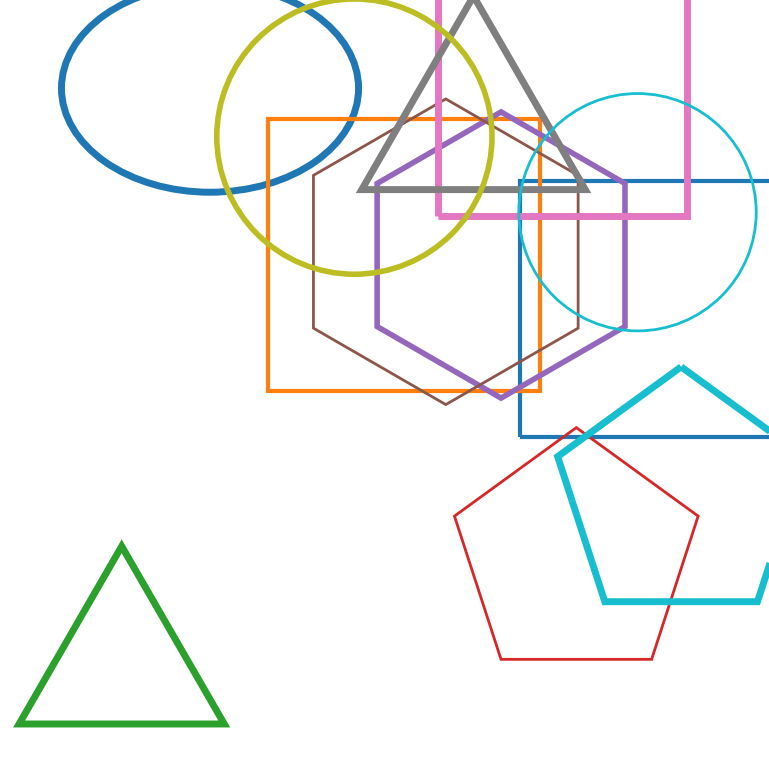[{"shape": "square", "thickness": 1.5, "radius": 0.83, "center": [0.842, 0.599]}, {"shape": "oval", "thickness": 2.5, "radius": 0.96, "center": [0.273, 0.885]}, {"shape": "square", "thickness": 1.5, "radius": 0.88, "center": [0.525, 0.669]}, {"shape": "triangle", "thickness": 2.5, "radius": 0.77, "center": [0.158, 0.137]}, {"shape": "pentagon", "thickness": 1, "radius": 0.83, "center": [0.748, 0.278]}, {"shape": "hexagon", "thickness": 2, "radius": 0.93, "center": [0.651, 0.669]}, {"shape": "hexagon", "thickness": 1, "radius": 0.99, "center": [0.579, 0.673]}, {"shape": "square", "thickness": 2.5, "radius": 0.81, "center": [0.73, 0.882]}, {"shape": "triangle", "thickness": 2.5, "radius": 0.84, "center": [0.615, 0.838]}, {"shape": "circle", "thickness": 2, "radius": 0.89, "center": [0.46, 0.823]}, {"shape": "circle", "thickness": 1, "radius": 0.77, "center": [0.828, 0.724]}, {"shape": "pentagon", "thickness": 2.5, "radius": 0.84, "center": [0.885, 0.355]}]